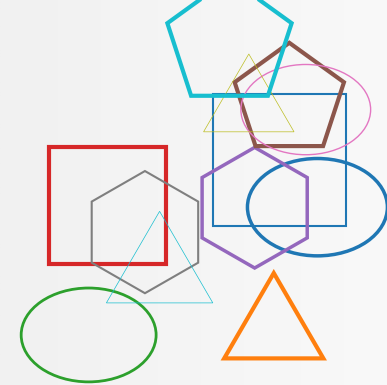[{"shape": "square", "thickness": 1.5, "radius": 0.86, "center": [0.721, 0.585]}, {"shape": "oval", "thickness": 2.5, "radius": 0.9, "center": [0.819, 0.462]}, {"shape": "triangle", "thickness": 3, "radius": 0.74, "center": [0.707, 0.143]}, {"shape": "oval", "thickness": 2, "radius": 0.87, "center": [0.229, 0.13]}, {"shape": "square", "thickness": 3, "radius": 0.76, "center": [0.278, 0.466]}, {"shape": "hexagon", "thickness": 2.5, "radius": 0.78, "center": [0.657, 0.46]}, {"shape": "pentagon", "thickness": 3, "radius": 0.74, "center": [0.747, 0.741]}, {"shape": "oval", "thickness": 1, "radius": 0.84, "center": [0.789, 0.715]}, {"shape": "hexagon", "thickness": 1.5, "radius": 0.79, "center": [0.374, 0.397]}, {"shape": "triangle", "thickness": 0.5, "radius": 0.67, "center": [0.642, 0.725]}, {"shape": "pentagon", "thickness": 3, "radius": 0.84, "center": [0.592, 0.888]}, {"shape": "triangle", "thickness": 0.5, "radius": 0.79, "center": [0.412, 0.293]}]